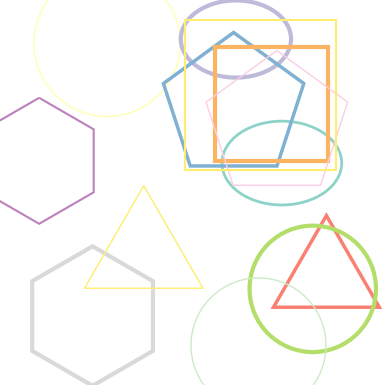[{"shape": "oval", "thickness": 2, "radius": 0.78, "center": [0.732, 0.576]}, {"shape": "circle", "thickness": 1, "radius": 0.95, "center": [0.278, 0.887]}, {"shape": "oval", "thickness": 3, "radius": 0.72, "center": [0.613, 0.899]}, {"shape": "triangle", "thickness": 2.5, "radius": 0.79, "center": [0.848, 0.281]}, {"shape": "pentagon", "thickness": 2.5, "radius": 0.96, "center": [0.607, 0.724]}, {"shape": "square", "thickness": 3, "radius": 0.74, "center": [0.705, 0.73]}, {"shape": "circle", "thickness": 3, "radius": 0.82, "center": [0.812, 0.25]}, {"shape": "pentagon", "thickness": 1, "radius": 0.97, "center": [0.719, 0.675]}, {"shape": "hexagon", "thickness": 3, "radius": 0.91, "center": [0.24, 0.179]}, {"shape": "hexagon", "thickness": 1.5, "radius": 0.82, "center": [0.102, 0.582]}, {"shape": "circle", "thickness": 1, "radius": 0.88, "center": [0.671, 0.103]}, {"shape": "square", "thickness": 1.5, "radius": 0.98, "center": [0.677, 0.753]}, {"shape": "triangle", "thickness": 1, "radius": 0.89, "center": [0.373, 0.34]}]